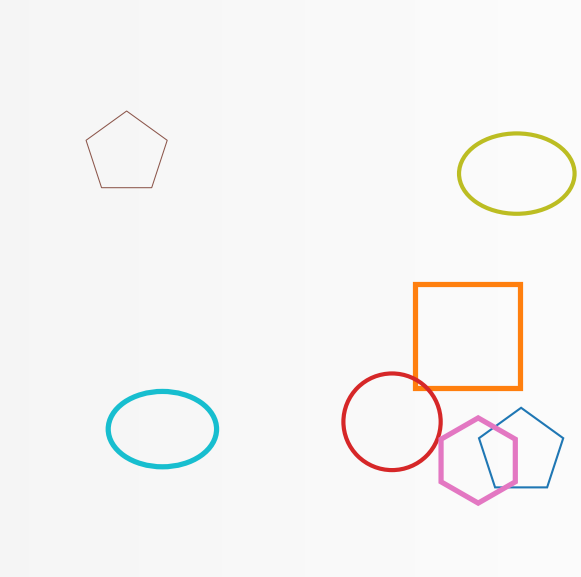[{"shape": "pentagon", "thickness": 1, "radius": 0.38, "center": [0.897, 0.217]}, {"shape": "square", "thickness": 2.5, "radius": 0.45, "center": [0.805, 0.417]}, {"shape": "circle", "thickness": 2, "radius": 0.42, "center": [0.674, 0.269]}, {"shape": "pentagon", "thickness": 0.5, "radius": 0.37, "center": [0.218, 0.733]}, {"shape": "hexagon", "thickness": 2.5, "radius": 0.37, "center": [0.823, 0.202]}, {"shape": "oval", "thickness": 2, "radius": 0.5, "center": [0.889, 0.699]}, {"shape": "oval", "thickness": 2.5, "radius": 0.47, "center": [0.279, 0.256]}]